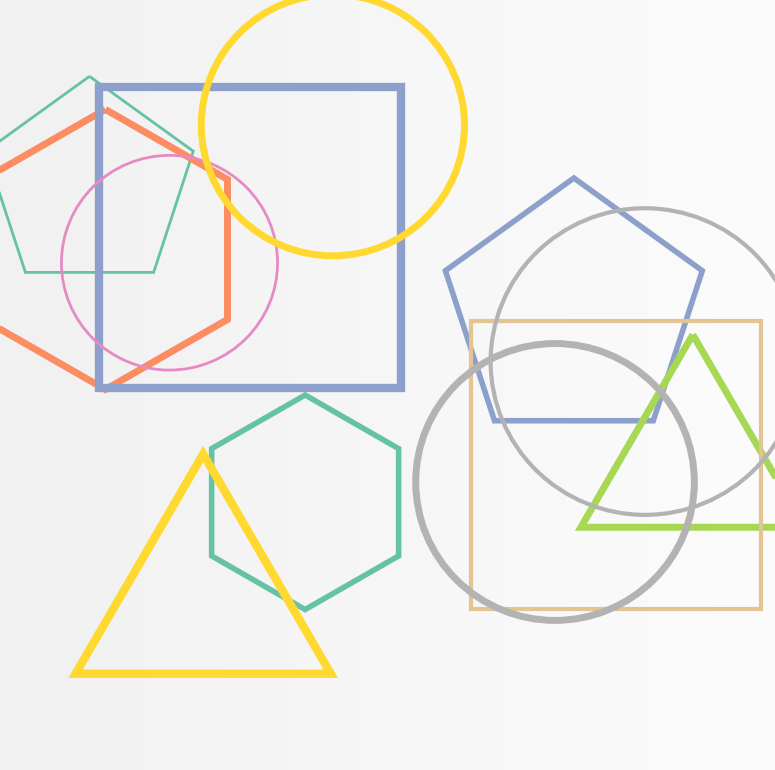[{"shape": "pentagon", "thickness": 1, "radius": 0.7, "center": [0.116, 0.76]}, {"shape": "hexagon", "thickness": 2, "radius": 0.7, "center": [0.394, 0.348]}, {"shape": "hexagon", "thickness": 2.5, "radius": 0.91, "center": [0.136, 0.676]}, {"shape": "square", "thickness": 3, "radius": 0.98, "center": [0.323, 0.692]}, {"shape": "pentagon", "thickness": 2, "radius": 0.87, "center": [0.74, 0.595]}, {"shape": "circle", "thickness": 1, "radius": 0.7, "center": [0.219, 0.659]}, {"shape": "triangle", "thickness": 2.5, "radius": 0.83, "center": [0.894, 0.399]}, {"shape": "circle", "thickness": 2.5, "radius": 0.85, "center": [0.43, 0.838]}, {"shape": "triangle", "thickness": 3, "radius": 0.95, "center": [0.262, 0.22]}, {"shape": "square", "thickness": 1.5, "radius": 0.94, "center": [0.794, 0.396]}, {"shape": "circle", "thickness": 2.5, "radius": 0.9, "center": [0.716, 0.374]}, {"shape": "circle", "thickness": 1.5, "radius": 1.0, "center": [0.832, 0.53]}]